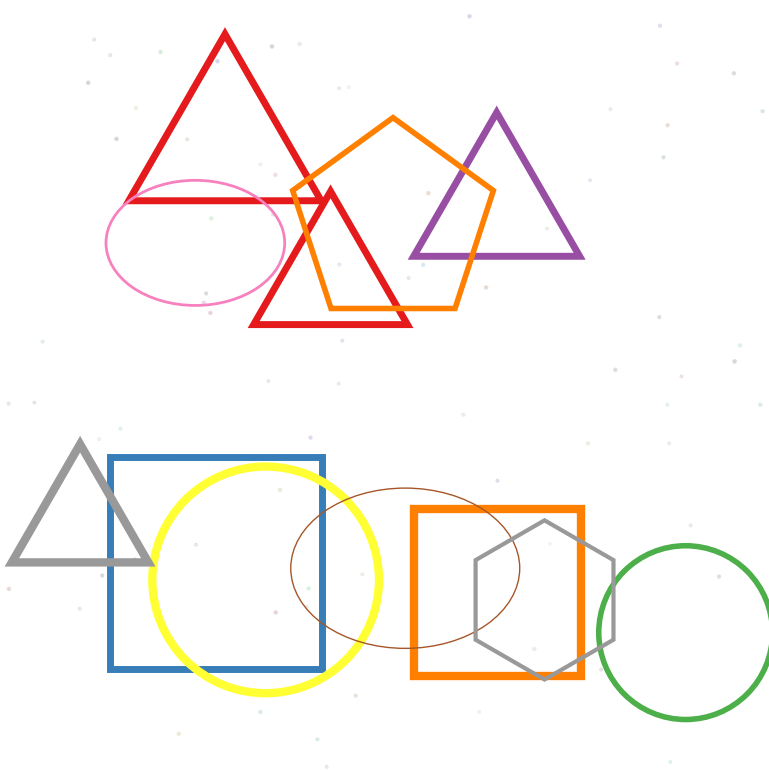[{"shape": "triangle", "thickness": 2.5, "radius": 0.72, "center": [0.292, 0.811]}, {"shape": "triangle", "thickness": 2.5, "radius": 0.58, "center": [0.429, 0.636]}, {"shape": "square", "thickness": 2.5, "radius": 0.69, "center": [0.281, 0.269]}, {"shape": "circle", "thickness": 2, "radius": 0.56, "center": [0.89, 0.178]}, {"shape": "triangle", "thickness": 2.5, "radius": 0.62, "center": [0.645, 0.729]}, {"shape": "pentagon", "thickness": 2, "radius": 0.69, "center": [0.51, 0.71]}, {"shape": "square", "thickness": 3, "radius": 0.54, "center": [0.646, 0.231]}, {"shape": "circle", "thickness": 3, "radius": 0.74, "center": [0.345, 0.247]}, {"shape": "oval", "thickness": 0.5, "radius": 0.74, "center": [0.526, 0.262]}, {"shape": "oval", "thickness": 1, "radius": 0.58, "center": [0.254, 0.685]}, {"shape": "hexagon", "thickness": 1.5, "radius": 0.52, "center": [0.707, 0.221]}, {"shape": "triangle", "thickness": 3, "radius": 0.51, "center": [0.104, 0.321]}]